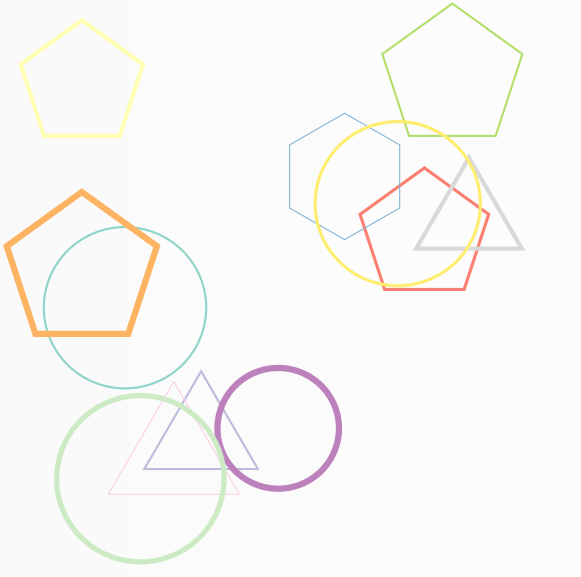[{"shape": "circle", "thickness": 1, "radius": 0.7, "center": [0.215, 0.466]}, {"shape": "pentagon", "thickness": 2, "radius": 0.55, "center": [0.141, 0.853]}, {"shape": "triangle", "thickness": 1, "radius": 0.56, "center": [0.346, 0.243]}, {"shape": "pentagon", "thickness": 1.5, "radius": 0.58, "center": [0.73, 0.592]}, {"shape": "hexagon", "thickness": 0.5, "radius": 0.55, "center": [0.593, 0.694]}, {"shape": "pentagon", "thickness": 3, "radius": 0.68, "center": [0.141, 0.531]}, {"shape": "pentagon", "thickness": 1, "radius": 0.63, "center": [0.778, 0.866]}, {"shape": "triangle", "thickness": 0.5, "radius": 0.65, "center": [0.299, 0.208]}, {"shape": "triangle", "thickness": 2, "radius": 0.52, "center": [0.807, 0.621]}, {"shape": "circle", "thickness": 3, "radius": 0.52, "center": [0.479, 0.257]}, {"shape": "circle", "thickness": 2.5, "radius": 0.72, "center": [0.241, 0.17]}, {"shape": "circle", "thickness": 1.5, "radius": 0.71, "center": [0.684, 0.646]}]